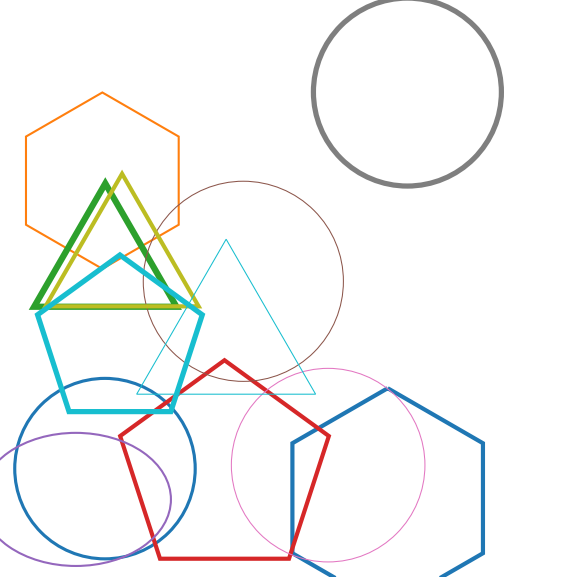[{"shape": "circle", "thickness": 1.5, "radius": 0.78, "center": [0.182, 0.188]}, {"shape": "hexagon", "thickness": 2, "radius": 0.95, "center": [0.671, 0.136]}, {"shape": "hexagon", "thickness": 1, "radius": 0.76, "center": [0.177, 0.686]}, {"shape": "triangle", "thickness": 3, "radius": 0.71, "center": [0.182, 0.539]}, {"shape": "pentagon", "thickness": 2, "radius": 0.95, "center": [0.389, 0.185]}, {"shape": "oval", "thickness": 1, "radius": 0.82, "center": [0.131, 0.134]}, {"shape": "circle", "thickness": 0.5, "radius": 0.87, "center": [0.421, 0.512]}, {"shape": "circle", "thickness": 0.5, "radius": 0.84, "center": [0.568, 0.194]}, {"shape": "circle", "thickness": 2.5, "radius": 0.81, "center": [0.705, 0.84]}, {"shape": "triangle", "thickness": 2, "radius": 0.77, "center": [0.211, 0.545]}, {"shape": "pentagon", "thickness": 2.5, "radius": 0.75, "center": [0.208, 0.408]}, {"shape": "triangle", "thickness": 0.5, "radius": 0.89, "center": [0.392, 0.406]}]